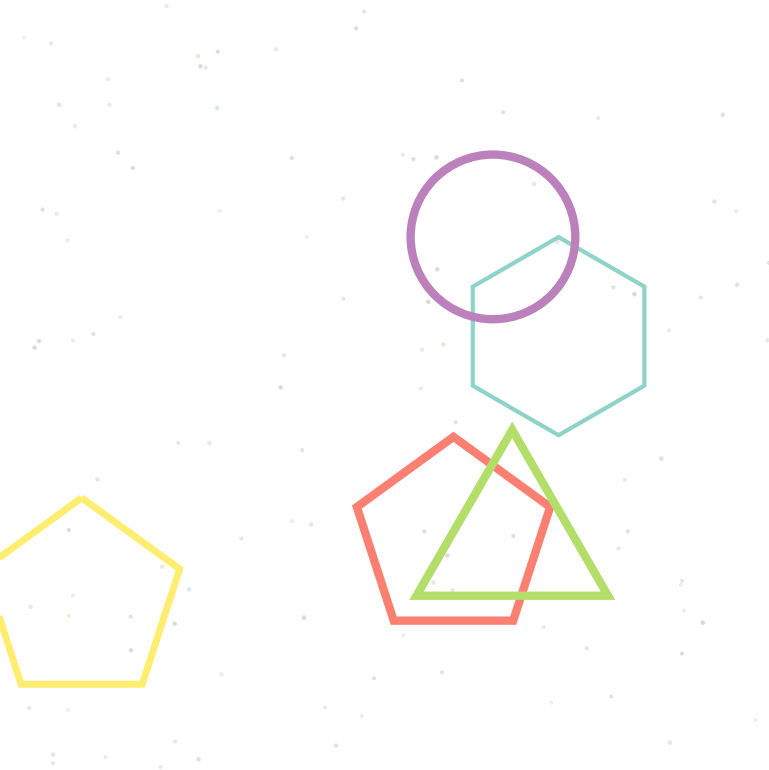[{"shape": "hexagon", "thickness": 1.5, "radius": 0.64, "center": [0.725, 0.563]}, {"shape": "pentagon", "thickness": 3, "radius": 0.66, "center": [0.589, 0.301]}, {"shape": "triangle", "thickness": 3, "radius": 0.72, "center": [0.665, 0.298]}, {"shape": "circle", "thickness": 3, "radius": 0.53, "center": [0.64, 0.692]}, {"shape": "pentagon", "thickness": 2.5, "radius": 0.67, "center": [0.106, 0.22]}]